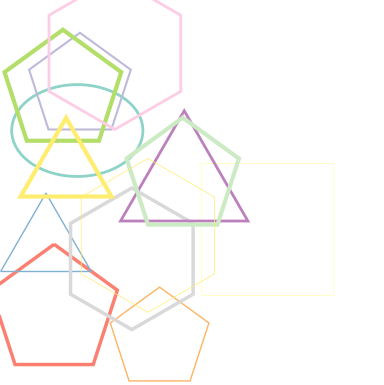[{"shape": "oval", "thickness": 2, "radius": 0.85, "center": [0.201, 0.661]}, {"shape": "square", "thickness": 0.5, "radius": 0.86, "center": [0.693, 0.404]}, {"shape": "pentagon", "thickness": 1.5, "radius": 0.69, "center": [0.208, 0.776]}, {"shape": "pentagon", "thickness": 2.5, "radius": 0.86, "center": [0.141, 0.193]}, {"shape": "triangle", "thickness": 1, "radius": 0.68, "center": [0.119, 0.363]}, {"shape": "pentagon", "thickness": 1, "radius": 0.67, "center": [0.415, 0.12]}, {"shape": "pentagon", "thickness": 3, "radius": 0.8, "center": [0.163, 0.763]}, {"shape": "hexagon", "thickness": 2, "radius": 0.99, "center": [0.298, 0.862]}, {"shape": "hexagon", "thickness": 2.5, "radius": 0.92, "center": [0.342, 0.328]}, {"shape": "triangle", "thickness": 2, "radius": 0.95, "center": [0.478, 0.521]}, {"shape": "pentagon", "thickness": 3, "radius": 0.77, "center": [0.475, 0.541]}, {"shape": "triangle", "thickness": 3, "radius": 0.68, "center": [0.172, 0.558]}, {"shape": "hexagon", "thickness": 0.5, "radius": 1.0, "center": [0.384, 0.389]}]